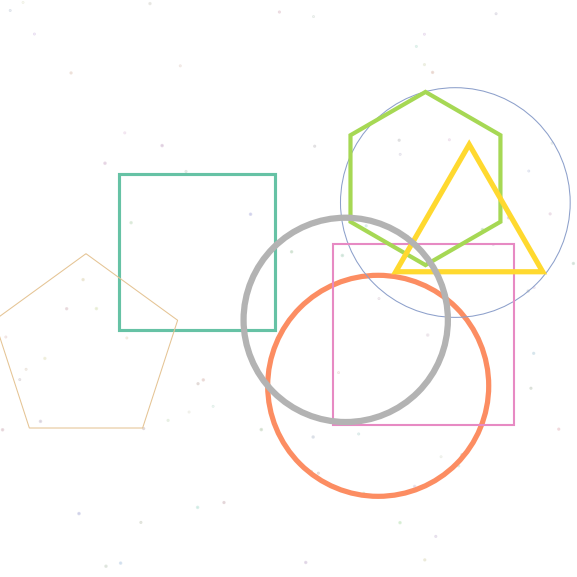[{"shape": "square", "thickness": 1.5, "radius": 0.67, "center": [0.341, 0.563]}, {"shape": "circle", "thickness": 2.5, "radius": 0.96, "center": [0.655, 0.331]}, {"shape": "circle", "thickness": 0.5, "radius": 0.99, "center": [0.788, 0.648]}, {"shape": "square", "thickness": 1, "radius": 0.78, "center": [0.734, 0.419]}, {"shape": "hexagon", "thickness": 2, "radius": 0.75, "center": [0.737, 0.69]}, {"shape": "triangle", "thickness": 2.5, "radius": 0.73, "center": [0.812, 0.602]}, {"shape": "pentagon", "thickness": 0.5, "radius": 0.83, "center": [0.149, 0.393]}, {"shape": "circle", "thickness": 3, "radius": 0.88, "center": [0.599, 0.445]}]